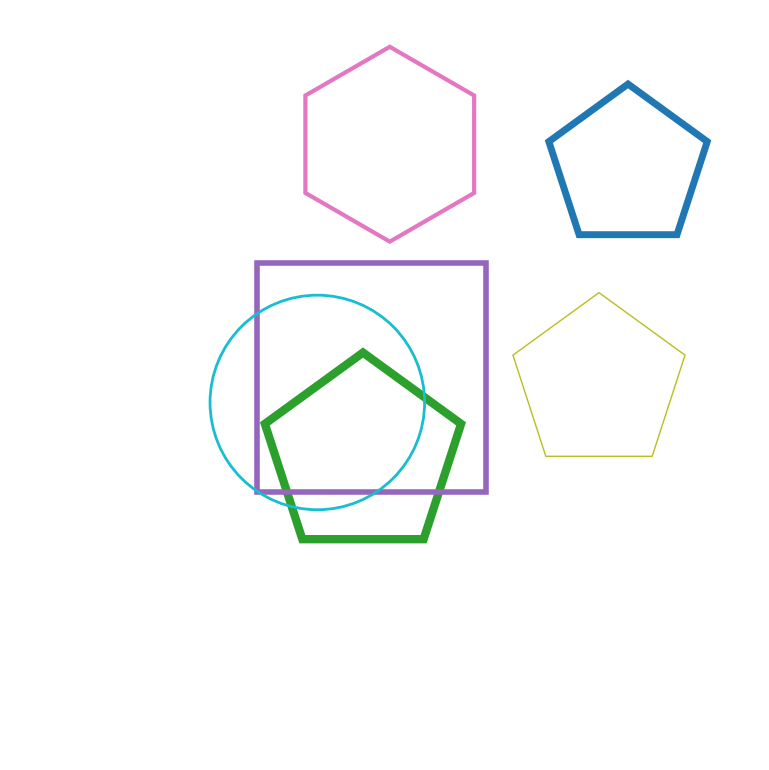[{"shape": "pentagon", "thickness": 2.5, "radius": 0.54, "center": [0.816, 0.783]}, {"shape": "pentagon", "thickness": 3, "radius": 0.67, "center": [0.471, 0.408]}, {"shape": "square", "thickness": 2, "radius": 0.75, "center": [0.483, 0.51]}, {"shape": "hexagon", "thickness": 1.5, "radius": 0.63, "center": [0.506, 0.813]}, {"shape": "pentagon", "thickness": 0.5, "radius": 0.59, "center": [0.778, 0.502]}, {"shape": "circle", "thickness": 1, "radius": 0.7, "center": [0.412, 0.477]}]